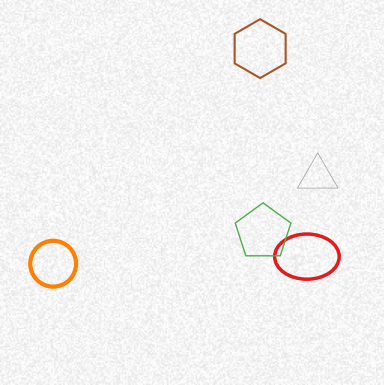[{"shape": "oval", "thickness": 2.5, "radius": 0.42, "center": [0.797, 0.333]}, {"shape": "pentagon", "thickness": 1, "radius": 0.38, "center": [0.683, 0.397]}, {"shape": "circle", "thickness": 3, "radius": 0.3, "center": [0.138, 0.315]}, {"shape": "hexagon", "thickness": 1.5, "radius": 0.38, "center": [0.676, 0.874]}, {"shape": "triangle", "thickness": 0.5, "radius": 0.3, "center": [0.825, 0.542]}]